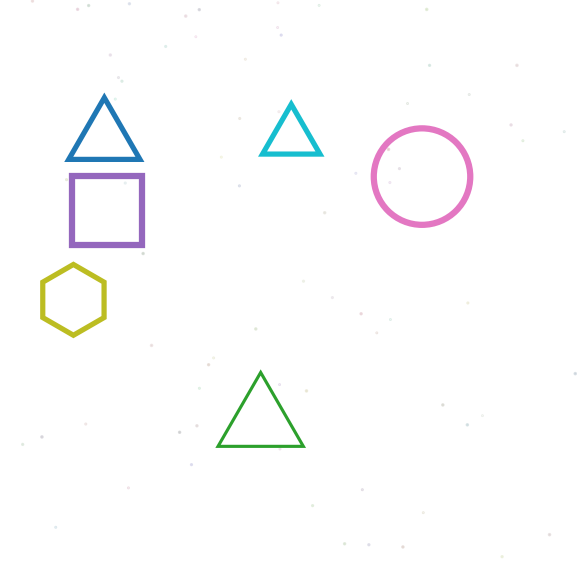[{"shape": "triangle", "thickness": 2.5, "radius": 0.36, "center": [0.181, 0.759]}, {"shape": "triangle", "thickness": 1.5, "radius": 0.43, "center": [0.451, 0.269]}, {"shape": "square", "thickness": 3, "radius": 0.3, "center": [0.185, 0.635]}, {"shape": "circle", "thickness": 3, "radius": 0.42, "center": [0.731, 0.693]}, {"shape": "hexagon", "thickness": 2.5, "radius": 0.31, "center": [0.127, 0.48]}, {"shape": "triangle", "thickness": 2.5, "radius": 0.29, "center": [0.504, 0.761]}]